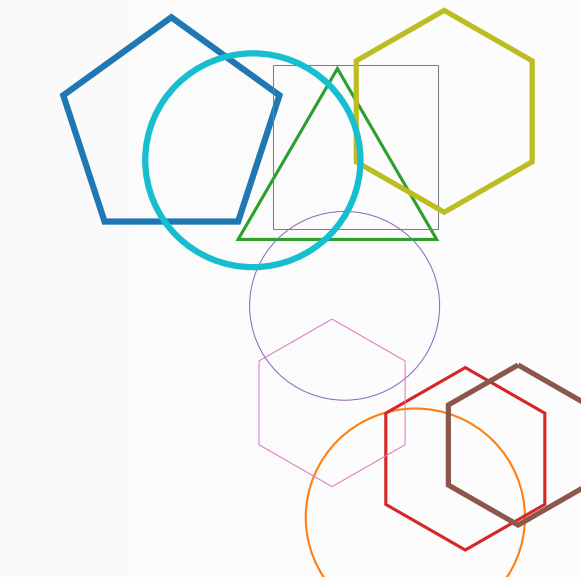[{"shape": "pentagon", "thickness": 3, "radius": 0.98, "center": [0.295, 0.774]}, {"shape": "circle", "thickness": 1, "radius": 0.94, "center": [0.715, 0.103]}, {"shape": "triangle", "thickness": 1.5, "radius": 0.99, "center": [0.58, 0.683]}, {"shape": "hexagon", "thickness": 1.5, "radius": 0.79, "center": [0.801, 0.205]}, {"shape": "circle", "thickness": 0.5, "radius": 0.82, "center": [0.593, 0.47]}, {"shape": "hexagon", "thickness": 2.5, "radius": 0.69, "center": [0.891, 0.229]}, {"shape": "hexagon", "thickness": 0.5, "radius": 0.73, "center": [0.571, 0.302]}, {"shape": "square", "thickness": 0.5, "radius": 0.71, "center": [0.612, 0.745]}, {"shape": "hexagon", "thickness": 2.5, "radius": 0.87, "center": [0.764, 0.806]}, {"shape": "circle", "thickness": 3, "radius": 0.93, "center": [0.435, 0.722]}]